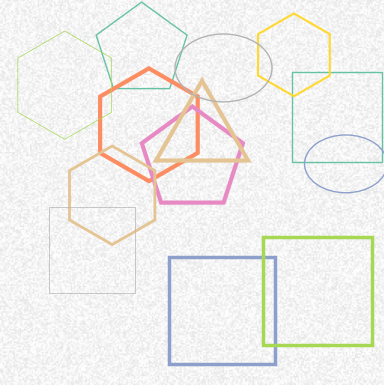[{"shape": "square", "thickness": 1, "radius": 0.59, "center": [0.875, 0.696]}, {"shape": "pentagon", "thickness": 1, "radius": 0.62, "center": [0.368, 0.87]}, {"shape": "hexagon", "thickness": 3, "radius": 0.73, "center": [0.387, 0.676]}, {"shape": "square", "thickness": 2.5, "radius": 0.69, "center": [0.576, 0.193]}, {"shape": "oval", "thickness": 1, "radius": 0.54, "center": [0.898, 0.574]}, {"shape": "pentagon", "thickness": 3, "radius": 0.69, "center": [0.5, 0.585]}, {"shape": "hexagon", "thickness": 0.5, "radius": 0.7, "center": [0.168, 0.779]}, {"shape": "square", "thickness": 2.5, "radius": 0.71, "center": [0.825, 0.244]}, {"shape": "hexagon", "thickness": 1.5, "radius": 0.54, "center": [0.763, 0.858]}, {"shape": "hexagon", "thickness": 2, "radius": 0.64, "center": [0.291, 0.493]}, {"shape": "triangle", "thickness": 3, "radius": 0.69, "center": [0.525, 0.652]}, {"shape": "square", "thickness": 0.5, "radius": 0.56, "center": [0.24, 0.35]}, {"shape": "oval", "thickness": 1, "radius": 0.63, "center": [0.581, 0.824]}]